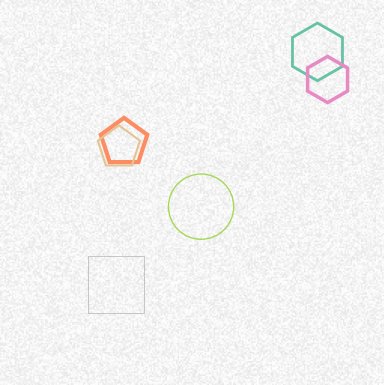[{"shape": "hexagon", "thickness": 2, "radius": 0.37, "center": [0.825, 0.865]}, {"shape": "pentagon", "thickness": 3, "radius": 0.32, "center": [0.322, 0.63]}, {"shape": "hexagon", "thickness": 2.5, "radius": 0.3, "center": [0.851, 0.794]}, {"shape": "circle", "thickness": 1, "radius": 0.42, "center": [0.522, 0.463]}, {"shape": "pentagon", "thickness": 1.5, "radius": 0.29, "center": [0.309, 0.617]}, {"shape": "square", "thickness": 0.5, "radius": 0.37, "center": [0.302, 0.261]}]